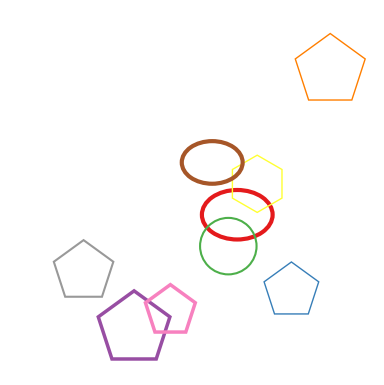[{"shape": "oval", "thickness": 3, "radius": 0.46, "center": [0.616, 0.442]}, {"shape": "pentagon", "thickness": 1, "radius": 0.37, "center": [0.757, 0.245]}, {"shape": "circle", "thickness": 1.5, "radius": 0.37, "center": [0.593, 0.361]}, {"shape": "pentagon", "thickness": 2.5, "radius": 0.49, "center": [0.348, 0.147]}, {"shape": "pentagon", "thickness": 1, "radius": 0.48, "center": [0.858, 0.817]}, {"shape": "hexagon", "thickness": 1, "radius": 0.37, "center": [0.668, 0.523]}, {"shape": "oval", "thickness": 3, "radius": 0.4, "center": [0.551, 0.578]}, {"shape": "pentagon", "thickness": 2.5, "radius": 0.34, "center": [0.443, 0.193]}, {"shape": "pentagon", "thickness": 1.5, "radius": 0.41, "center": [0.217, 0.295]}]